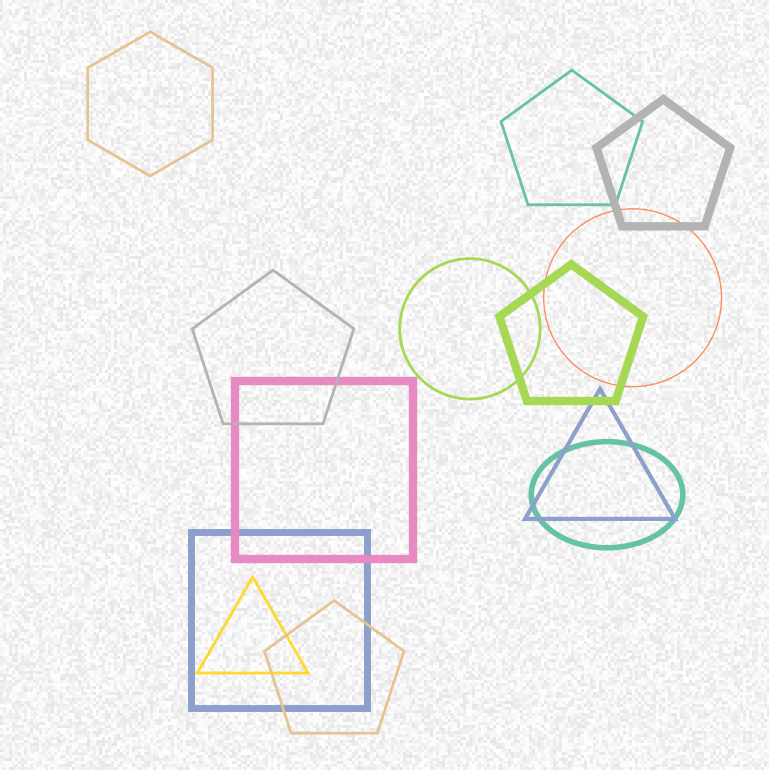[{"shape": "pentagon", "thickness": 1, "radius": 0.48, "center": [0.743, 0.812]}, {"shape": "oval", "thickness": 2, "radius": 0.49, "center": [0.788, 0.358]}, {"shape": "circle", "thickness": 0.5, "radius": 0.58, "center": [0.822, 0.613]}, {"shape": "square", "thickness": 2.5, "radius": 0.57, "center": [0.363, 0.195]}, {"shape": "triangle", "thickness": 1.5, "radius": 0.56, "center": [0.779, 0.382]}, {"shape": "square", "thickness": 3, "radius": 0.58, "center": [0.421, 0.389]}, {"shape": "circle", "thickness": 1, "radius": 0.46, "center": [0.61, 0.573]}, {"shape": "pentagon", "thickness": 3, "radius": 0.49, "center": [0.742, 0.559]}, {"shape": "triangle", "thickness": 1, "radius": 0.42, "center": [0.328, 0.167]}, {"shape": "hexagon", "thickness": 1, "radius": 0.47, "center": [0.195, 0.865]}, {"shape": "pentagon", "thickness": 1, "radius": 0.48, "center": [0.434, 0.125]}, {"shape": "pentagon", "thickness": 3, "radius": 0.46, "center": [0.862, 0.78]}, {"shape": "pentagon", "thickness": 1, "radius": 0.55, "center": [0.355, 0.539]}]